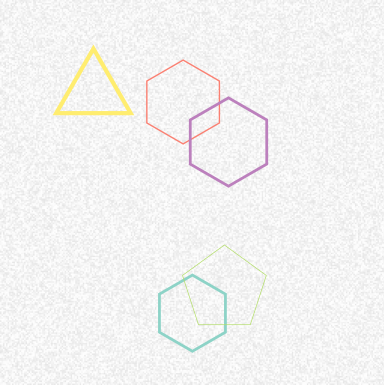[{"shape": "hexagon", "thickness": 2, "radius": 0.49, "center": [0.5, 0.187]}, {"shape": "hexagon", "thickness": 1, "radius": 0.54, "center": [0.476, 0.735]}, {"shape": "pentagon", "thickness": 0.5, "radius": 0.57, "center": [0.583, 0.249]}, {"shape": "hexagon", "thickness": 2, "radius": 0.57, "center": [0.593, 0.631]}, {"shape": "triangle", "thickness": 3, "radius": 0.56, "center": [0.243, 0.762]}]